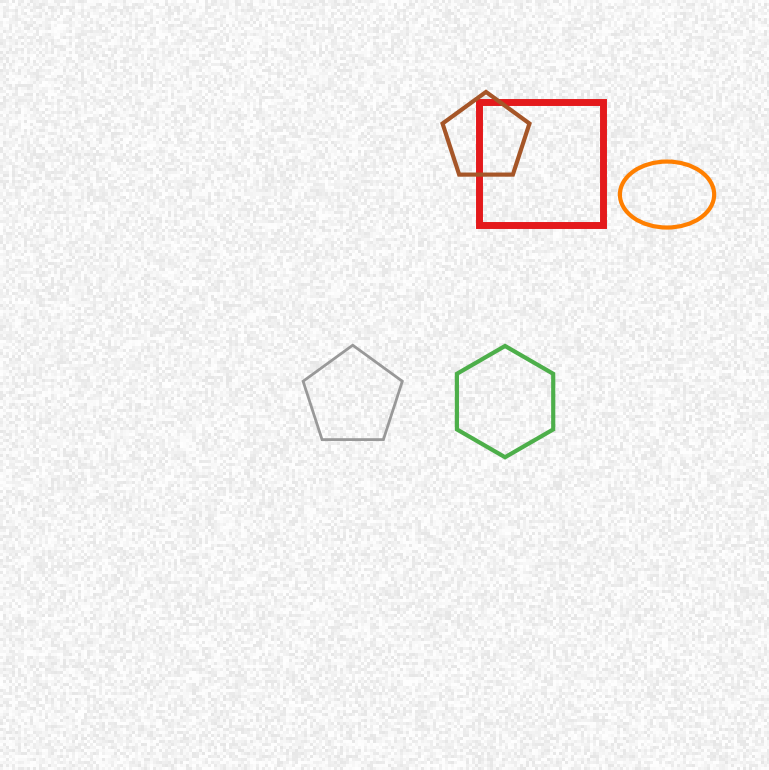[{"shape": "square", "thickness": 2.5, "radius": 0.4, "center": [0.702, 0.788]}, {"shape": "hexagon", "thickness": 1.5, "radius": 0.36, "center": [0.656, 0.478]}, {"shape": "oval", "thickness": 1.5, "radius": 0.31, "center": [0.866, 0.747]}, {"shape": "pentagon", "thickness": 1.5, "radius": 0.3, "center": [0.631, 0.821]}, {"shape": "pentagon", "thickness": 1, "radius": 0.34, "center": [0.458, 0.484]}]